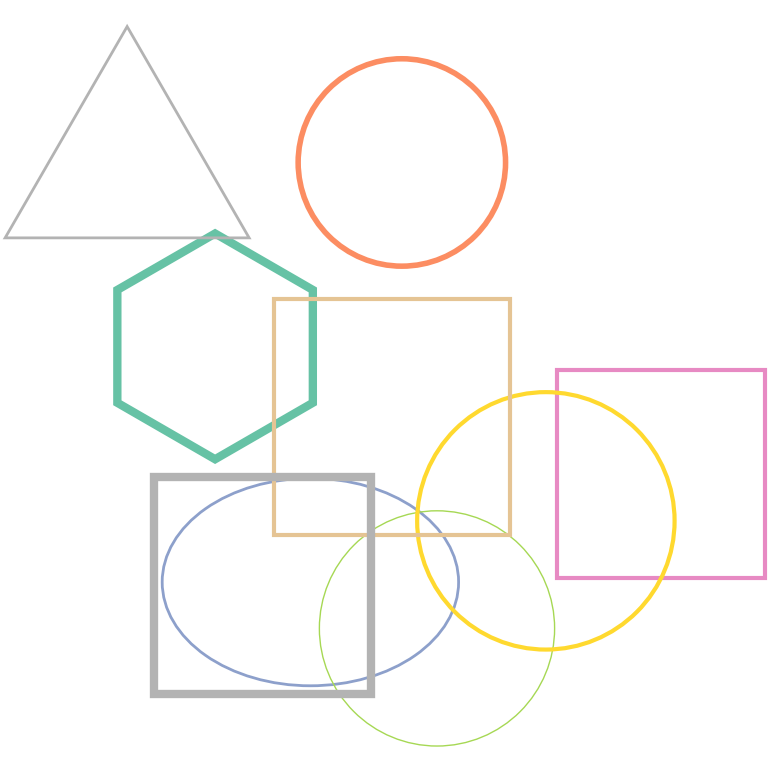[{"shape": "hexagon", "thickness": 3, "radius": 0.73, "center": [0.279, 0.55]}, {"shape": "circle", "thickness": 2, "radius": 0.67, "center": [0.522, 0.789]}, {"shape": "oval", "thickness": 1, "radius": 0.96, "center": [0.403, 0.244]}, {"shape": "square", "thickness": 1.5, "radius": 0.68, "center": [0.858, 0.385]}, {"shape": "circle", "thickness": 0.5, "radius": 0.76, "center": [0.568, 0.184]}, {"shape": "circle", "thickness": 1.5, "radius": 0.84, "center": [0.709, 0.324]}, {"shape": "square", "thickness": 1.5, "radius": 0.77, "center": [0.509, 0.459]}, {"shape": "square", "thickness": 3, "radius": 0.7, "center": [0.341, 0.239]}, {"shape": "triangle", "thickness": 1, "radius": 0.91, "center": [0.165, 0.783]}]